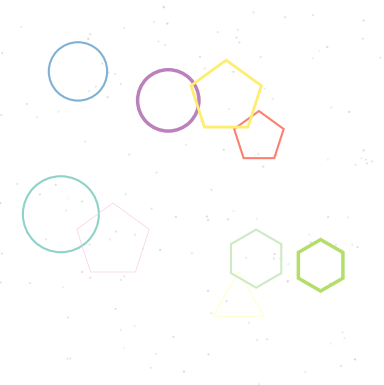[{"shape": "circle", "thickness": 1.5, "radius": 0.49, "center": [0.158, 0.444]}, {"shape": "triangle", "thickness": 0.5, "radius": 0.38, "center": [0.62, 0.217]}, {"shape": "pentagon", "thickness": 1.5, "radius": 0.34, "center": [0.673, 0.644]}, {"shape": "circle", "thickness": 1.5, "radius": 0.38, "center": [0.203, 0.815]}, {"shape": "hexagon", "thickness": 2.5, "radius": 0.33, "center": [0.833, 0.311]}, {"shape": "pentagon", "thickness": 0.5, "radius": 0.5, "center": [0.294, 0.374]}, {"shape": "circle", "thickness": 2.5, "radius": 0.4, "center": [0.437, 0.739]}, {"shape": "hexagon", "thickness": 1.5, "radius": 0.38, "center": [0.665, 0.328]}, {"shape": "pentagon", "thickness": 2, "radius": 0.48, "center": [0.587, 0.748]}]